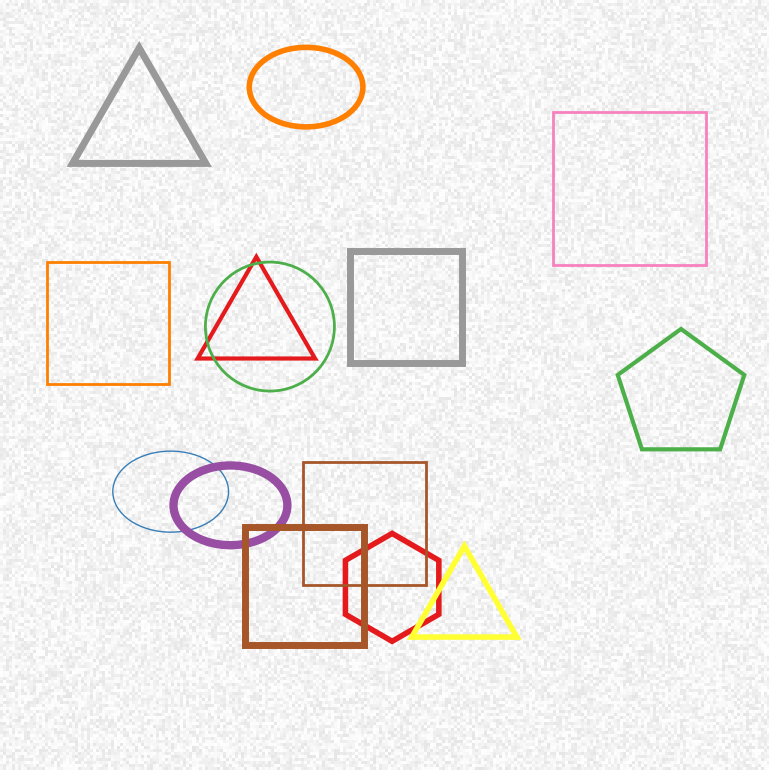[{"shape": "triangle", "thickness": 1.5, "radius": 0.44, "center": [0.333, 0.578]}, {"shape": "hexagon", "thickness": 2, "radius": 0.35, "center": [0.509, 0.237]}, {"shape": "oval", "thickness": 0.5, "radius": 0.38, "center": [0.222, 0.362]}, {"shape": "circle", "thickness": 1, "radius": 0.42, "center": [0.351, 0.576]}, {"shape": "pentagon", "thickness": 1.5, "radius": 0.43, "center": [0.884, 0.486]}, {"shape": "oval", "thickness": 3, "radius": 0.37, "center": [0.299, 0.344]}, {"shape": "square", "thickness": 1, "radius": 0.39, "center": [0.14, 0.58]}, {"shape": "oval", "thickness": 2, "radius": 0.37, "center": [0.398, 0.887]}, {"shape": "triangle", "thickness": 2, "radius": 0.39, "center": [0.603, 0.212]}, {"shape": "square", "thickness": 1, "radius": 0.4, "center": [0.474, 0.32]}, {"shape": "square", "thickness": 2.5, "radius": 0.38, "center": [0.396, 0.239]}, {"shape": "square", "thickness": 1, "radius": 0.5, "center": [0.817, 0.755]}, {"shape": "triangle", "thickness": 2.5, "radius": 0.5, "center": [0.181, 0.838]}, {"shape": "square", "thickness": 2.5, "radius": 0.36, "center": [0.527, 0.602]}]